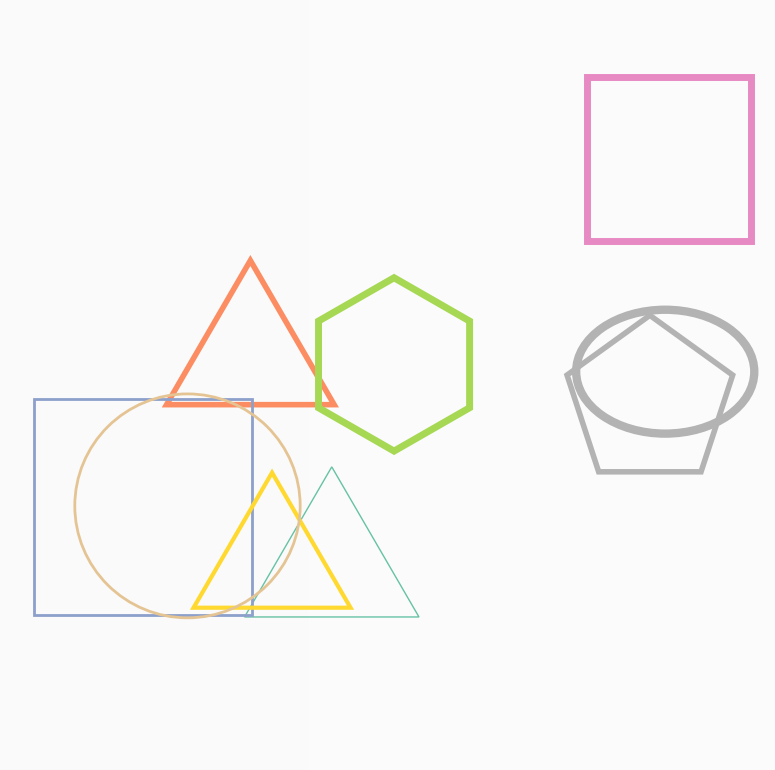[{"shape": "triangle", "thickness": 0.5, "radius": 0.65, "center": [0.428, 0.264]}, {"shape": "triangle", "thickness": 2, "radius": 0.62, "center": [0.323, 0.537]}, {"shape": "square", "thickness": 1, "radius": 0.7, "center": [0.185, 0.341]}, {"shape": "square", "thickness": 2.5, "radius": 0.53, "center": [0.863, 0.794]}, {"shape": "hexagon", "thickness": 2.5, "radius": 0.56, "center": [0.508, 0.527]}, {"shape": "triangle", "thickness": 1.5, "radius": 0.58, "center": [0.351, 0.269]}, {"shape": "circle", "thickness": 1, "radius": 0.73, "center": [0.242, 0.343]}, {"shape": "pentagon", "thickness": 2, "radius": 0.56, "center": [0.839, 0.478]}, {"shape": "oval", "thickness": 3, "radius": 0.57, "center": [0.858, 0.517]}]